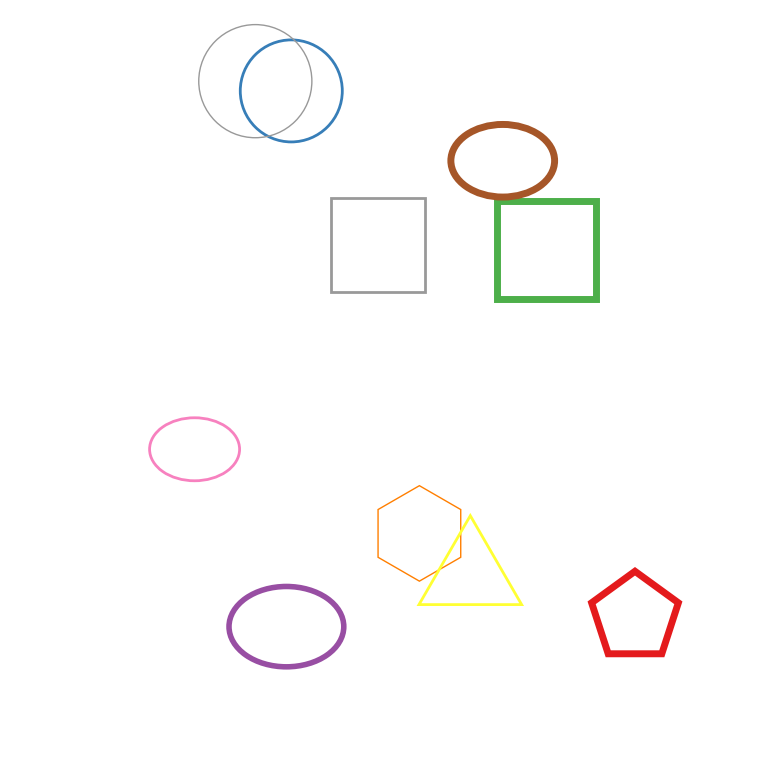[{"shape": "pentagon", "thickness": 2.5, "radius": 0.3, "center": [0.825, 0.199]}, {"shape": "circle", "thickness": 1, "radius": 0.33, "center": [0.378, 0.882]}, {"shape": "square", "thickness": 2.5, "radius": 0.32, "center": [0.71, 0.675]}, {"shape": "oval", "thickness": 2, "radius": 0.37, "center": [0.372, 0.186]}, {"shape": "hexagon", "thickness": 0.5, "radius": 0.31, "center": [0.545, 0.307]}, {"shape": "triangle", "thickness": 1, "radius": 0.38, "center": [0.611, 0.253]}, {"shape": "oval", "thickness": 2.5, "radius": 0.34, "center": [0.653, 0.791]}, {"shape": "oval", "thickness": 1, "radius": 0.29, "center": [0.253, 0.417]}, {"shape": "circle", "thickness": 0.5, "radius": 0.37, "center": [0.332, 0.895]}, {"shape": "square", "thickness": 1, "radius": 0.3, "center": [0.491, 0.682]}]